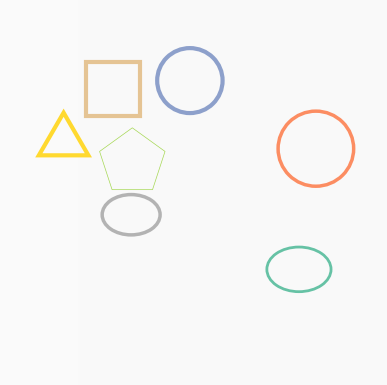[{"shape": "oval", "thickness": 2, "radius": 0.41, "center": [0.771, 0.3]}, {"shape": "circle", "thickness": 2.5, "radius": 0.49, "center": [0.815, 0.614]}, {"shape": "circle", "thickness": 3, "radius": 0.42, "center": [0.49, 0.791]}, {"shape": "pentagon", "thickness": 0.5, "radius": 0.44, "center": [0.341, 0.579]}, {"shape": "triangle", "thickness": 3, "radius": 0.37, "center": [0.164, 0.633]}, {"shape": "square", "thickness": 3, "radius": 0.35, "center": [0.291, 0.769]}, {"shape": "oval", "thickness": 2.5, "radius": 0.37, "center": [0.338, 0.442]}]